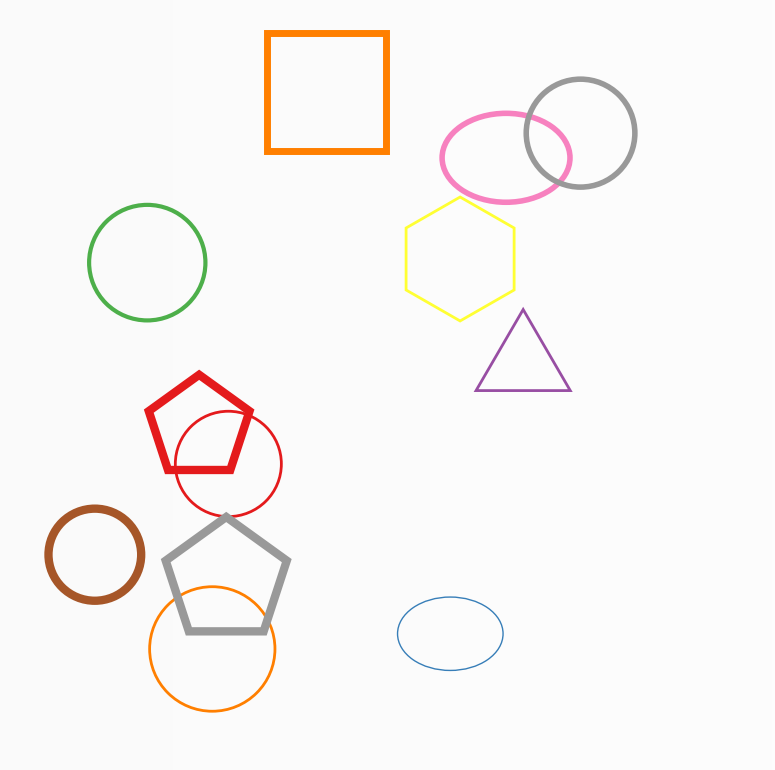[{"shape": "pentagon", "thickness": 3, "radius": 0.34, "center": [0.257, 0.445]}, {"shape": "circle", "thickness": 1, "radius": 0.34, "center": [0.295, 0.397]}, {"shape": "oval", "thickness": 0.5, "radius": 0.34, "center": [0.581, 0.177]}, {"shape": "circle", "thickness": 1.5, "radius": 0.38, "center": [0.19, 0.659]}, {"shape": "triangle", "thickness": 1, "radius": 0.35, "center": [0.675, 0.528]}, {"shape": "square", "thickness": 2.5, "radius": 0.38, "center": [0.421, 0.881]}, {"shape": "circle", "thickness": 1, "radius": 0.4, "center": [0.274, 0.157]}, {"shape": "hexagon", "thickness": 1, "radius": 0.4, "center": [0.594, 0.664]}, {"shape": "circle", "thickness": 3, "radius": 0.3, "center": [0.122, 0.28]}, {"shape": "oval", "thickness": 2, "radius": 0.41, "center": [0.653, 0.795]}, {"shape": "pentagon", "thickness": 3, "radius": 0.41, "center": [0.292, 0.246]}, {"shape": "circle", "thickness": 2, "radius": 0.35, "center": [0.749, 0.827]}]